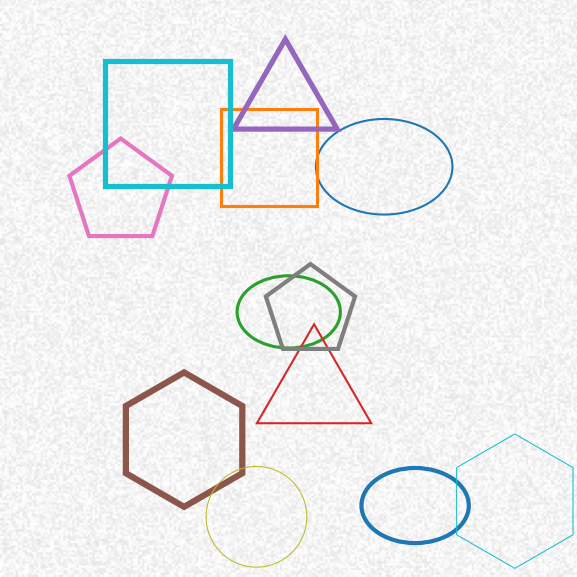[{"shape": "oval", "thickness": 1, "radius": 0.59, "center": [0.665, 0.71]}, {"shape": "oval", "thickness": 2, "radius": 0.46, "center": [0.719, 0.124]}, {"shape": "square", "thickness": 1.5, "radius": 0.42, "center": [0.466, 0.726]}, {"shape": "oval", "thickness": 1.5, "radius": 0.45, "center": [0.5, 0.459]}, {"shape": "triangle", "thickness": 1, "radius": 0.57, "center": [0.544, 0.323]}, {"shape": "triangle", "thickness": 2.5, "radius": 0.52, "center": [0.494, 0.827]}, {"shape": "hexagon", "thickness": 3, "radius": 0.58, "center": [0.319, 0.238]}, {"shape": "pentagon", "thickness": 2, "radius": 0.47, "center": [0.209, 0.666]}, {"shape": "pentagon", "thickness": 2, "radius": 0.41, "center": [0.538, 0.461]}, {"shape": "circle", "thickness": 0.5, "radius": 0.44, "center": [0.444, 0.104]}, {"shape": "hexagon", "thickness": 0.5, "radius": 0.58, "center": [0.891, 0.131]}, {"shape": "square", "thickness": 2.5, "radius": 0.54, "center": [0.289, 0.785]}]